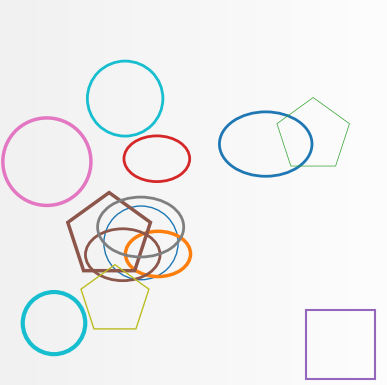[{"shape": "oval", "thickness": 2, "radius": 0.6, "center": [0.686, 0.626]}, {"shape": "circle", "thickness": 1, "radius": 0.48, "center": [0.364, 0.369]}, {"shape": "oval", "thickness": 2.5, "radius": 0.42, "center": [0.408, 0.34]}, {"shape": "pentagon", "thickness": 0.5, "radius": 0.49, "center": [0.808, 0.648]}, {"shape": "oval", "thickness": 2, "radius": 0.42, "center": [0.405, 0.588]}, {"shape": "square", "thickness": 1.5, "radius": 0.45, "center": [0.879, 0.106]}, {"shape": "oval", "thickness": 2, "radius": 0.48, "center": [0.317, 0.338]}, {"shape": "pentagon", "thickness": 2.5, "radius": 0.56, "center": [0.282, 0.388]}, {"shape": "circle", "thickness": 2.5, "radius": 0.57, "center": [0.121, 0.58]}, {"shape": "oval", "thickness": 2, "radius": 0.56, "center": [0.363, 0.41]}, {"shape": "pentagon", "thickness": 1, "radius": 0.46, "center": [0.297, 0.22]}, {"shape": "circle", "thickness": 2, "radius": 0.49, "center": [0.323, 0.744]}, {"shape": "circle", "thickness": 3, "radius": 0.4, "center": [0.139, 0.161]}]